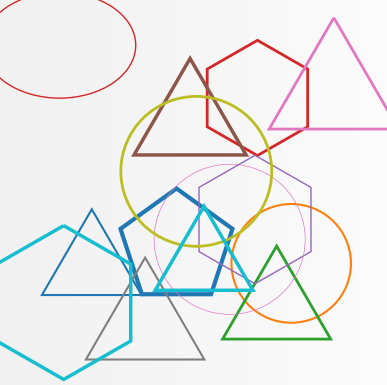[{"shape": "pentagon", "thickness": 3, "radius": 0.76, "center": [0.455, 0.359]}, {"shape": "triangle", "thickness": 1.5, "radius": 0.74, "center": [0.237, 0.308]}, {"shape": "circle", "thickness": 1.5, "radius": 0.77, "center": [0.751, 0.316]}, {"shape": "triangle", "thickness": 2, "radius": 0.81, "center": [0.714, 0.2]}, {"shape": "hexagon", "thickness": 2, "radius": 0.75, "center": [0.664, 0.746]}, {"shape": "oval", "thickness": 1, "radius": 0.98, "center": [0.154, 0.883]}, {"shape": "hexagon", "thickness": 1, "radius": 0.83, "center": [0.658, 0.43]}, {"shape": "triangle", "thickness": 2.5, "radius": 0.84, "center": [0.491, 0.681]}, {"shape": "circle", "thickness": 0.5, "radius": 0.97, "center": [0.593, 0.378]}, {"shape": "triangle", "thickness": 2, "radius": 0.96, "center": [0.862, 0.761]}, {"shape": "triangle", "thickness": 1.5, "radius": 0.88, "center": [0.375, 0.154]}, {"shape": "circle", "thickness": 2, "radius": 0.97, "center": [0.507, 0.555]}, {"shape": "triangle", "thickness": 2.5, "radius": 0.73, "center": [0.527, 0.319]}, {"shape": "hexagon", "thickness": 2.5, "radius": 1.0, "center": [0.164, 0.214]}]